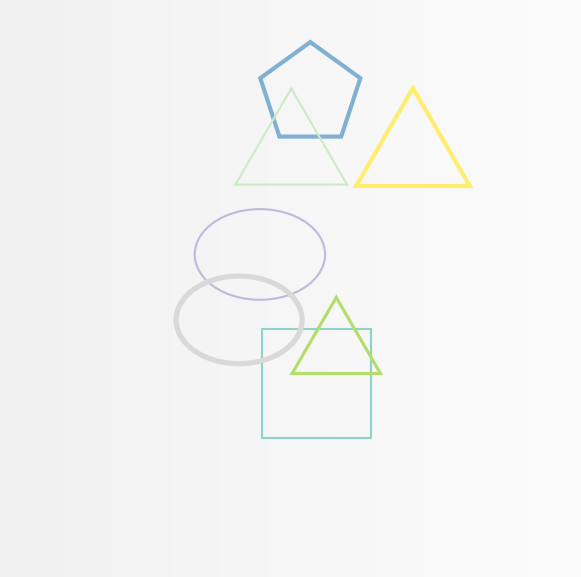[{"shape": "square", "thickness": 1, "radius": 0.47, "center": [0.544, 0.335]}, {"shape": "oval", "thickness": 1, "radius": 0.56, "center": [0.447, 0.559]}, {"shape": "pentagon", "thickness": 2, "radius": 0.45, "center": [0.534, 0.836]}, {"shape": "triangle", "thickness": 1.5, "radius": 0.44, "center": [0.579, 0.396]}, {"shape": "oval", "thickness": 2.5, "radius": 0.54, "center": [0.411, 0.445]}, {"shape": "triangle", "thickness": 1, "radius": 0.56, "center": [0.501, 0.735]}, {"shape": "triangle", "thickness": 2, "radius": 0.57, "center": [0.71, 0.733]}]